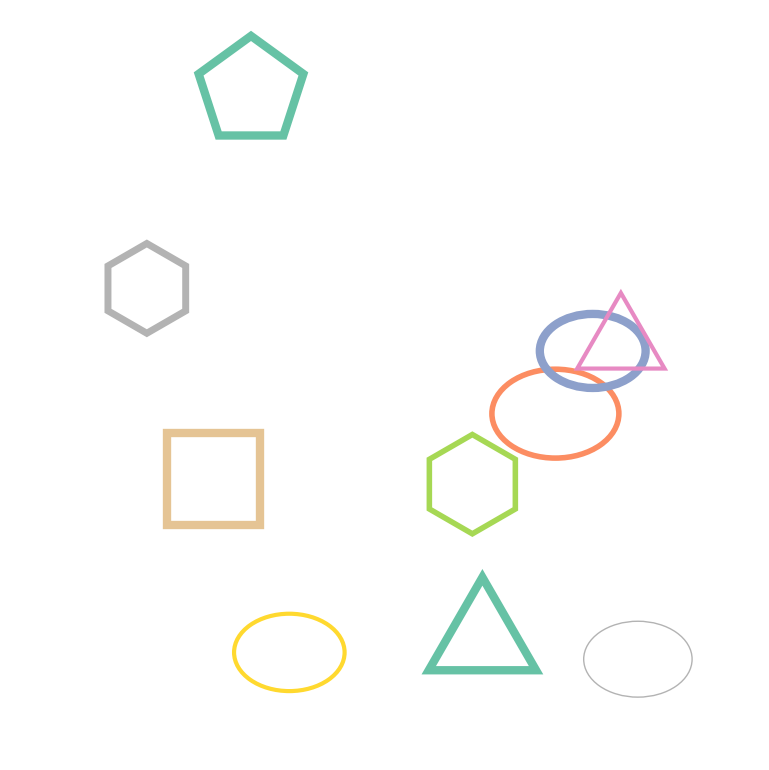[{"shape": "pentagon", "thickness": 3, "radius": 0.36, "center": [0.326, 0.882]}, {"shape": "triangle", "thickness": 3, "radius": 0.4, "center": [0.627, 0.17]}, {"shape": "oval", "thickness": 2, "radius": 0.41, "center": [0.721, 0.463]}, {"shape": "oval", "thickness": 3, "radius": 0.34, "center": [0.77, 0.544]}, {"shape": "triangle", "thickness": 1.5, "radius": 0.33, "center": [0.806, 0.554]}, {"shape": "hexagon", "thickness": 2, "radius": 0.32, "center": [0.613, 0.371]}, {"shape": "oval", "thickness": 1.5, "radius": 0.36, "center": [0.376, 0.153]}, {"shape": "square", "thickness": 3, "radius": 0.3, "center": [0.277, 0.378]}, {"shape": "oval", "thickness": 0.5, "radius": 0.35, "center": [0.828, 0.144]}, {"shape": "hexagon", "thickness": 2.5, "radius": 0.29, "center": [0.191, 0.625]}]